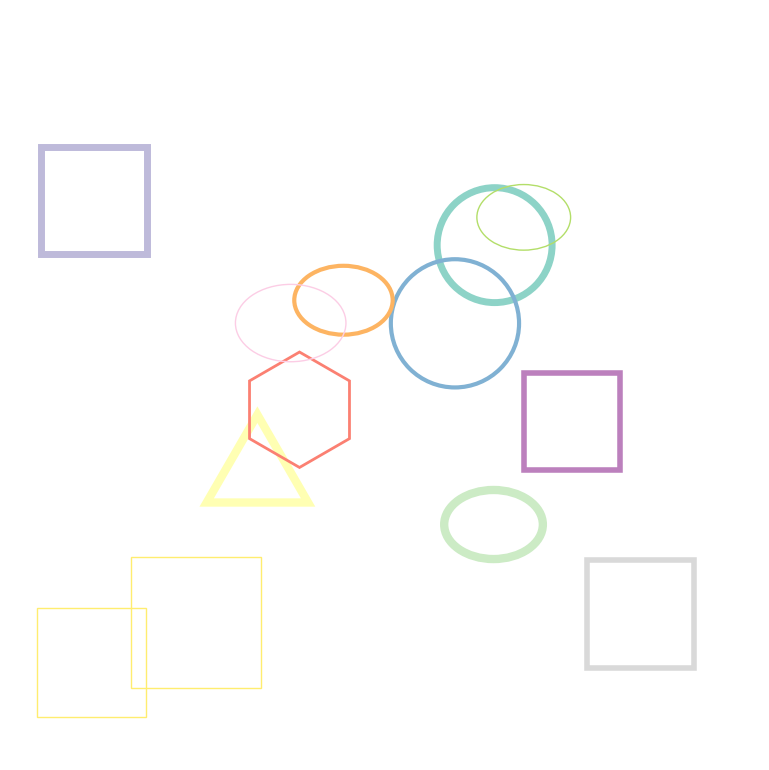[{"shape": "circle", "thickness": 2.5, "radius": 0.37, "center": [0.642, 0.682]}, {"shape": "triangle", "thickness": 3, "radius": 0.38, "center": [0.334, 0.385]}, {"shape": "square", "thickness": 2.5, "radius": 0.35, "center": [0.122, 0.74]}, {"shape": "hexagon", "thickness": 1, "radius": 0.37, "center": [0.389, 0.468]}, {"shape": "circle", "thickness": 1.5, "radius": 0.42, "center": [0.591, 0.58]}, {"shape": "oval", "thickness": 1.5, "radius": 0.32, "center": [0.446, 0.61]}, {"shape": "oval", "thickness": 0.5, "radius": 0.3, "center": [0.68, 0.718]}, {"shape": "oval", "thickness": 0.5, "radius": 0.36, "center": [0.378, 0.58]}, {"shape": "square", "thickness": 2, "radius": 0.35, "center": [0.832, 0.203]}, {"shape": "square", "thickness": 2, "radius": 0.31, "center": [0.743, 0.453]}, {"shape": "oval", "thickness": 3, "radius": 0.32, "center": [0.641, 0.319]}, {"shape": "square", "thickness": 0.5, "radius": 0.35, "center": [0.118, 0.14]}, {"shape": "square", "thickness": 0.5, "radius": 0.42, "center": [0.255, 0.191]}]